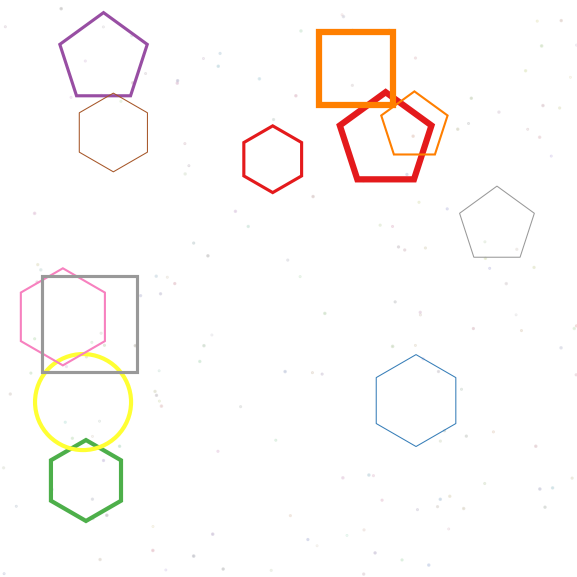[{"shape": "hexagon", "thickness": 1.5, "radius": 0.29, "center": [0.472, 0.723]}, {"shape": "pentagon", "thickness": 3, "radius": 0.42, "center": [0.668, 0.756]}, {"shape": "hexagon", "thickness": 0.5, "radius": 0.4, "center": [0.72, 0.306]}, {"shape": "hexagon", "thickness": 2, "radius": 0.35, "center": [0.149, 0.167]}, {"shape": "pentagon", "thickness": 1.5, "radius": 0.4, "center": [0.179, 0.898]}, {"shape": "square", "thickness": 3, "radius": 0.32, "center": [0.616, 0.88]}, {"shape": "pentagon", "thickness": 1, "radius": 0.3, "center": [0.718, 0.78]}, {"shape": "circle", "thickness": 2, "radius": 0.42, "center": [0.144, 0.303]}, {"shape": "hexagon", "thickness": 0.5, "radius": 0.34, "center": [0.196, 0.77]}, {"shape": "hexagon", "thickness": 1, "radius": 0.42, "center": [0.109, 0.451]}, {"shape": "square", "thickness": 1.5, "radius": 0.41, "center": [0.155, 0.438]}, {"shape": "pentagon", "thickness": 0.5, "radius": 0.34, "center": [0.861, 0.609]}]